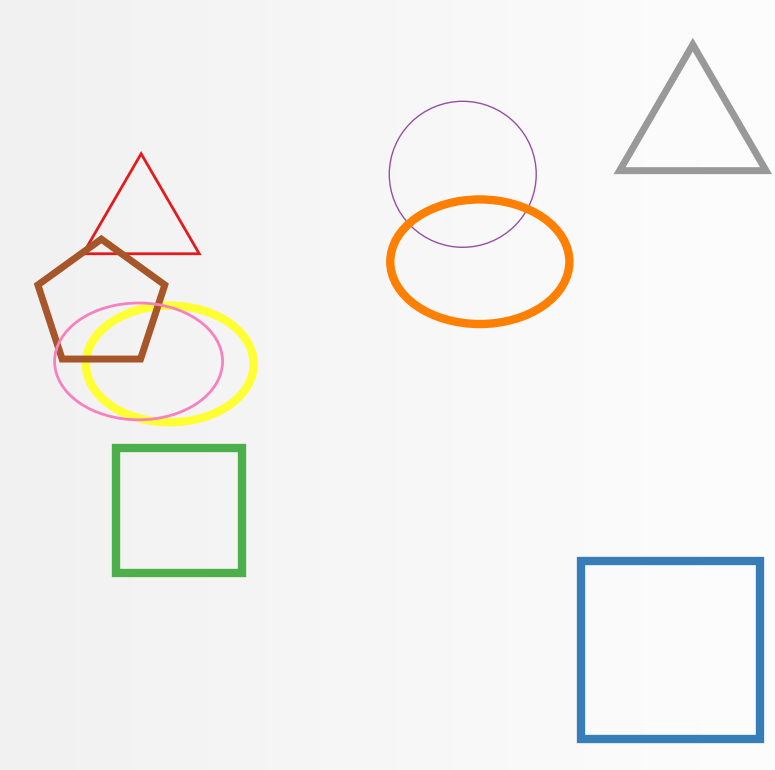[{"shape": "triangle", "thickness": 1, "radius": 0.43, "center": [0.182, 0.714]}, {"shape": "square", "thickness": 3, "radius": 0.58, "center": [0.865, 0.156]}, {"shape": "square", "thickness": 3, "radius": 0.41, "center": [0.231, 0.337]}, {"shape": "circle", "thickness": 0.5, "radius": 0.47, "center": [0.597, 0.774]}, {"shape": "oval", "thickness": 3, "radius": 0.58, "center": [0.619, 0.66]}, {"shape": "oval", "thickness": 3, "radius": 0.54, "center": [0.219, 0.527]}, {"shape": "pentagon", "thickness": 2.5, "radius": 0.43, "center": [0.131, 0.603]}, {"shape": "oval", "thickness": 1, "radius": 0.54, "center": [0.179, 0.531]}, {"shape": "triangle", "thickness": 2.5, "radius": 0.55, "center": [0.894, 0.833]}]